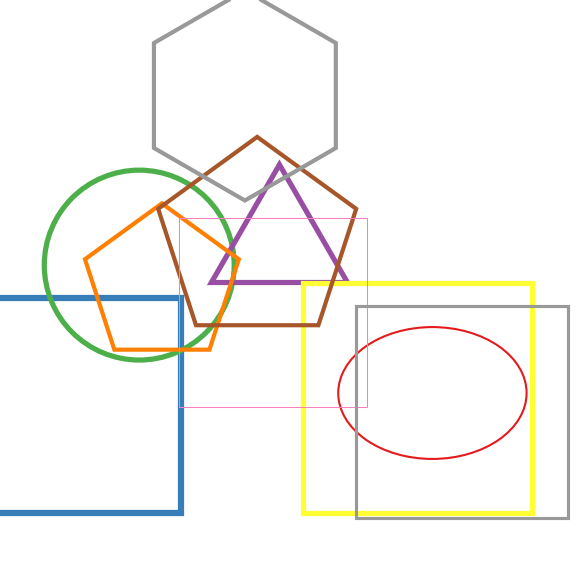[{"shape": "oval", "thickness": 1, "radius": 0.82, "center": [0.749, 0.319]}, {"shape": "square", "thickness": 3, "radius": 0.93, "center": [0.129, 0.297]}, {"shape": "circle", "thickness": 2.5, "radius": 0.82, "center": [0.241, 0.54]}, {"shape": "triangle", "thickness": 2.5, "radius": 0.68, "center": [0.484, 0.578]}, {"shape": "pentagon", "thickness": 2, "radius": 0.7, "center": [0.28, 0.507]}, {"shape": "square", "thickness": 2.5, "radius": 0.99, "center": [0.723, 0.31]}, {"shape": "pentagon", "thickness": 2, "radius": 0.9, "center": [0.445, 0.582]}, {"shape": "square", "thickness": 0.5, "radius": 0.82, "center": [0.473, 0.459]}, {"shape": "square", "thickness": 1.5, "radius": 0.91, "center": [0.8, 0.286]}, {"shape": "hexagon", "thickness": 2, "radius": 0.91, "center": [0.424, 0.834]}]